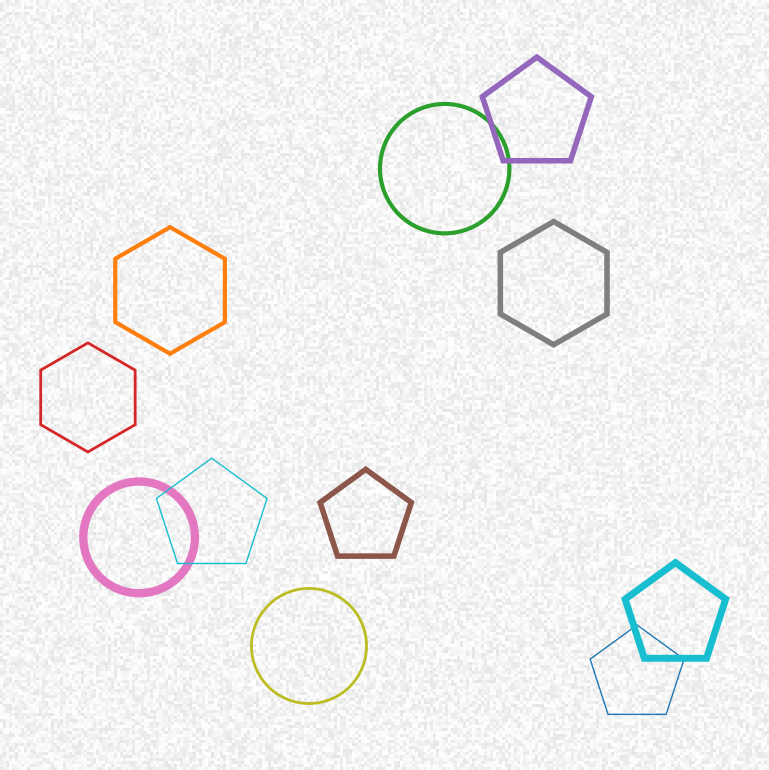[{"shape": "pentagon", "thickness": 0.5, "radius": 0.32, "center": [0.827, 0.124]}, {"shape": "hexagon", "thickness": 1.5, "radius": 0.41, "center": [0.221, 0.623]}, {"shape": "circle", "thickness": 1.5, "radius": 0.42, "center": [0.578, 0.781]}, {"shape": "hexagon", "thickness": 1, "radius": 0.35, "center": [0.114, 0.484]}, {"shape": "pentagon", "thickness": 2, "radius": 0.37, "center": [0.697, 0.851]}, {"shape": "pentagon", "thickness": 2, "radius": 0.31, "center": [0.475, 0.328]}, {"shape": "circle", "thickness": 3, "radius": 0.36, "center": [0.181, 0.302]}, {"shape": "hexagon", "thickness": 2, "radius": 0.4, "center": [0.719, 0.632]}, {"shape": "circle", "thickness": 1, "radius": 0.37, "center": [0.401, 0.161]}, {"shape": "pentagon", "thickness": 2.5, "radius": 0.34, "center": [0.877, 0.201]}, {"shape": "pentagon", "thickness": 0.5, "radius": 0.38, "center": [0.275, 0.329]}]